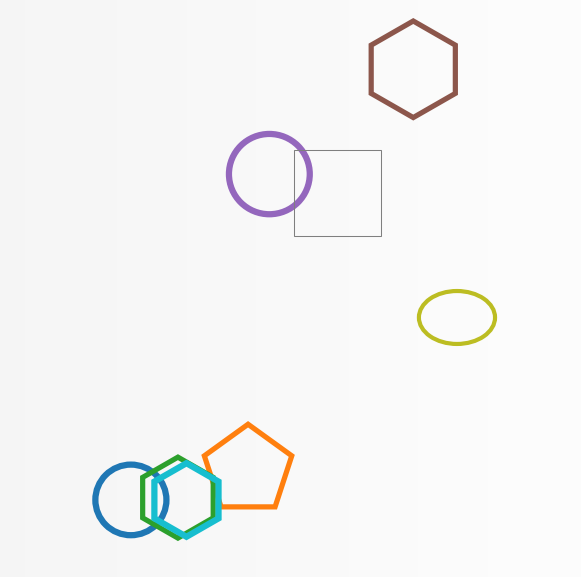[{"shape": "circle", "thickness": 3, "radius": 0.31, "center": [0.225, 0.133]}, {"shape": "pentagon", "thickness": 2.5, "radius": 0.4, "center": [0.427, 0.185]}, {"shape": "hexagon", "thickness": 2.5, "radius": 0.35, "center": [0.306, 0.137]}, {"shape": "circle", "thickness": 3, "radius": 0.35, "center": [0.463, 0.698]}, {"shape": "hexagon", "thickness": 2.5, "radius": 0.42, "center": [0.711, 0.879]}, {"shape": "square", "thickness": 0.5, "radius": 0.37, "center": [0.58, 0.664]}, {"shape": "oval", "thickness": 2, "radius": 0.33, "center": [0.786, 0.449]}, {"shape": "hexagon", "thickness": 3, "radius": 0.32, "center": [0.321, 0.133]}]